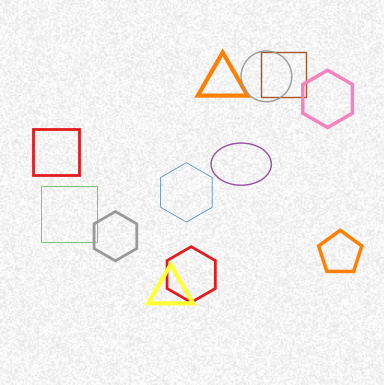[{"shape": "hexagon", "thickness": 2, "radius": 0.36, "center": [0.497, 0.287]}, {"shape": "square", "thickness": 2, "radius": 0.3, "center": [0.146, 0.605]}, {"shape": "hexagon", "thickness": 0.5, "radius": 0.39, "center": [0.484, 0.5]}, {"shape": "square", "thickness": 0.5, "radius": 0.36, "center": [0.18, 0.445]}, {"shape": "oval", "thickness": 1, "radius": 0.39, "center": [0.627, 0.574]}, {"shape": "pentagon", "thickness": 2.5, "radius": 0.3, "center": [0.884, 0.343]}, {"shape": "triangle", "thickness": 3, "radius": 0.37, "center": [0.578, 0.789]}, {"shape": "triangle", "thickness": 3, "radius": 0.34, "center": [0.443, 0.246]}, {"shape": "square", "thickness": 1, "radius": 0.29, "center": [0.737, 0.806]}, {"shape": "hexagon", "thickness": 2.5, "radius": 0.37, "center": [0.851, 0.743]}, {"shape": "circle", "thickness": 1, "radius": 0.33, "center": [0.692, 0.802]}, {"shape": "hexagon", "thickness": 2, "radius": 0.32, "center": [0.3, 0.387]}]